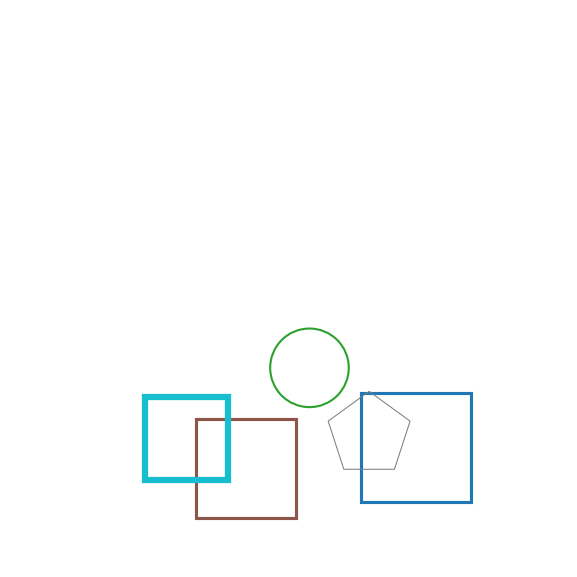[{"shape": "square", "thickness": 1.5, "radius": 0.47, "center": [0.72, 0.225]}, {"shape": "circle", "thickness": 1, "radius": 0.34, "center": [0.536, 0.362]}, {"shape": "square", "thickness": 1.5, "radius": 0.43, "center": [0.426, 0.188]}, {"shape": "pentagon", "thickness": 0.5, "radius": 0.37, "center": [0.639, 0.247]}, {"shape": "square", "thickness": 3, "radius": 0.36, "center": [0.323, 0.24]}]